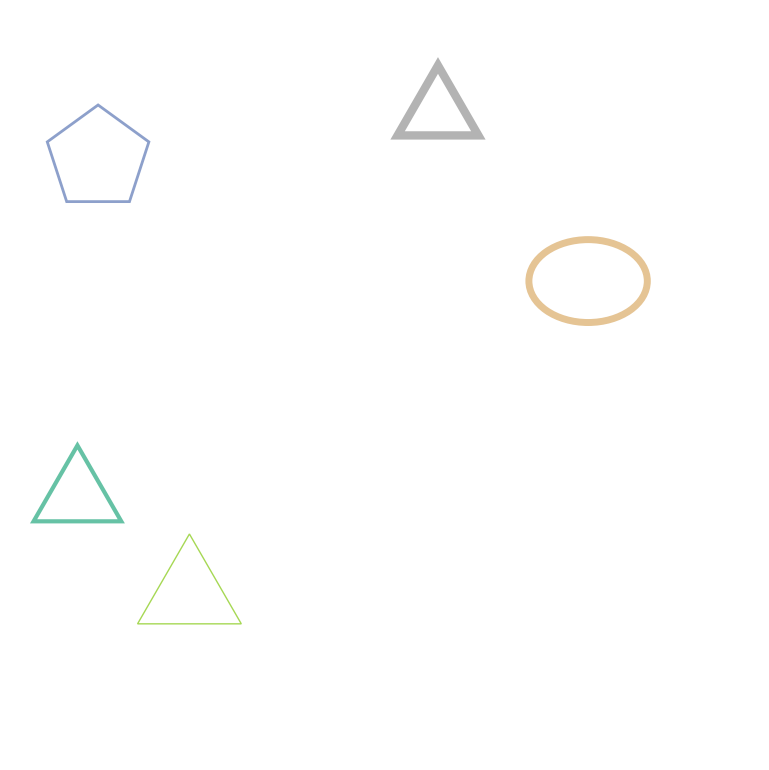[{"shape": "triangle", "thickness": 1.5, "radius": 0.33, "center": [0.101, 0.356]}, {"shape": "pentagon", "thickness": 1, "radius": 0.35, "center": [0.127, 0.794]}, {"shape": "triangle", "thickness": 0.5, "radius": 0.39, "center": [0.246, 0.229]}, {"shape": "oval", "thickness": 2.5, "radius": 0.38, "center": [0.764, 0.635]}, {"shape": "triangle", "thickness": 3, "radius": 0.3, "center": [0.569, 0.854]}]